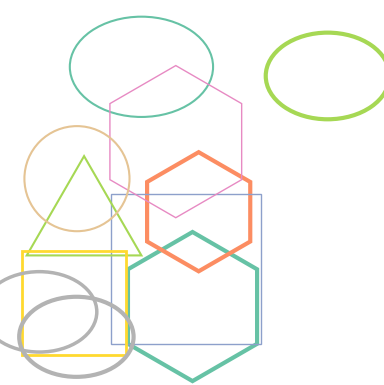[{"shape": "hexagon", "thickness": 3, "radius": 0.97, "center": [0.5, 0.204]}, {"shape": "oval", "thickness": 1.5, "radius": 0.93, "center": [0.367, 0.826]}, {"shape": "hexagon", "thickness": 3, "radius": 0.77, "center": [0.516, 0.45]}, {"shape": "square", "thickness": 1, "radius": 0.97, "center": [0.483, 0.302]}, {"shape": "hexagon", "thickness": 1, "radius": 0.99, "center": [0.457, 0.632]}, {"shape": "triangle", "thickness": 1.5, "radius": 0.86, "center": [0.218, 0.423]}, {"shape": "oval", "thickness": 3, "radius": 0.8, "center": [0.851, 0.803]}, {"shape": "square", "thickness": 2, "radius": 0.67, "center": [0.193, 0.213]}, {"shape": "circle", "thickness": 1.5, "radius": 0.68, "center": [0.2, 0.536]}, {"shape": "oval", "thickness": 3, "radius": 0.74, "center": [0.198, 0.125]}, {"shape": "oval", "thickness": 2.5, "radius": 0.75, "center": [0.102, 0.19]}]